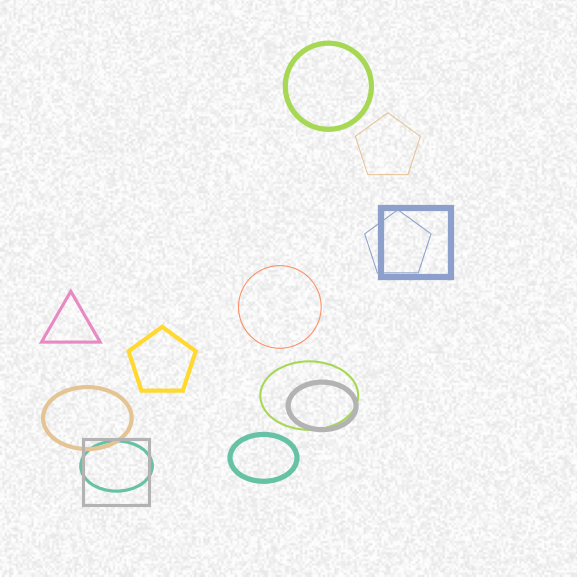[{"shape": "oval", "thickness": 2.5, "radius": 0.29, "center": [0.456, 0.206]}, {"shape": "oval", "thickness": 1.5, "radius": 0.31, "center": [0.202, 0.192]}, {"shape": "circle", "thickness": 0.5, "radius": 0.36, "center": [0.485, 0.468]}, {"shape": "pentagon", "thickness": 0.5, "radius": 0.3, "center": [0.689, 0.576]}, {"shape": "square", "thickness": 3, "radius": 0.3, "center": [0.72, 0.58]}, {"shape": "triangle", "thickness": 1.5, "radius": 0.29, "center": [0.123, 0.436]}, {"shape": "circle", "thickness": 2.5, "radius": 0.37, "center": [0.569, 0.85]}, {"shape": "oval", "thickness": 1, "radius": 0.42, "center": [0.536, 0.314]}, {"shape": "pentagon", "thickness": 2, "radius": 0.31, "center": [0.281, 0.372]}, {"shape": "oval", "thickness": 2, "radius": 0.38, "center": [0.151, 0.275]}, {"shape": "pentagon", "thickness": 0.5, "radius": 0.3, "center": [0.672, 0.745]}, {"shape": "oval", "thickness": 2.5, "radius": 0.29, "center": [0.558, 0.296]}, {"shape": "square", "thickness": 1.5, "radius": 0.29, "center": [0.2, 0.182]}]